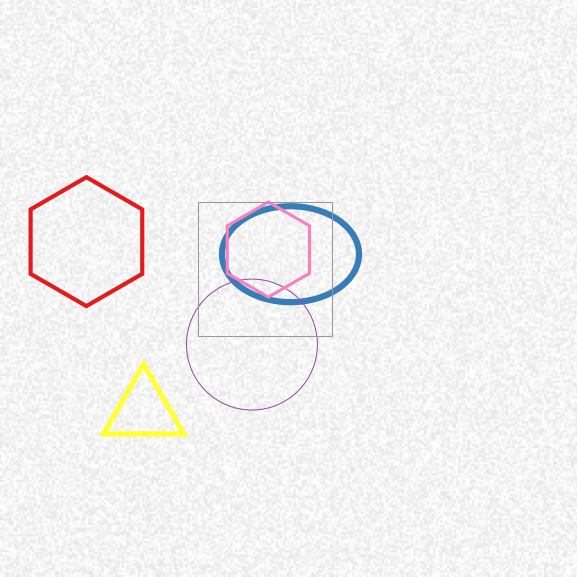[{"shape": "hexagon", "thickness": 2, "radius": 0.56, "center": [0.15, 0.581]}, {"shape": "oval", "thickness": 3, "radius": 0.59, "center": [0.503, 0.559]}, {"shape": "circle", "thickness": 0.5, "radius": 0.57, "center": [0.436, 0.403]}, {"shape": "triangle", "thickness": 2.5, "radius": 0.4, "center": [0.249, 0.288]}, {"shape": "hexagon", "thickness": 1.5, "radius": 0.41, "center": [0.465, 0.567]}, {"shape": "square", "thickness": 0.5, "radius": 0.58, "center": [0.459, 0.533]}]